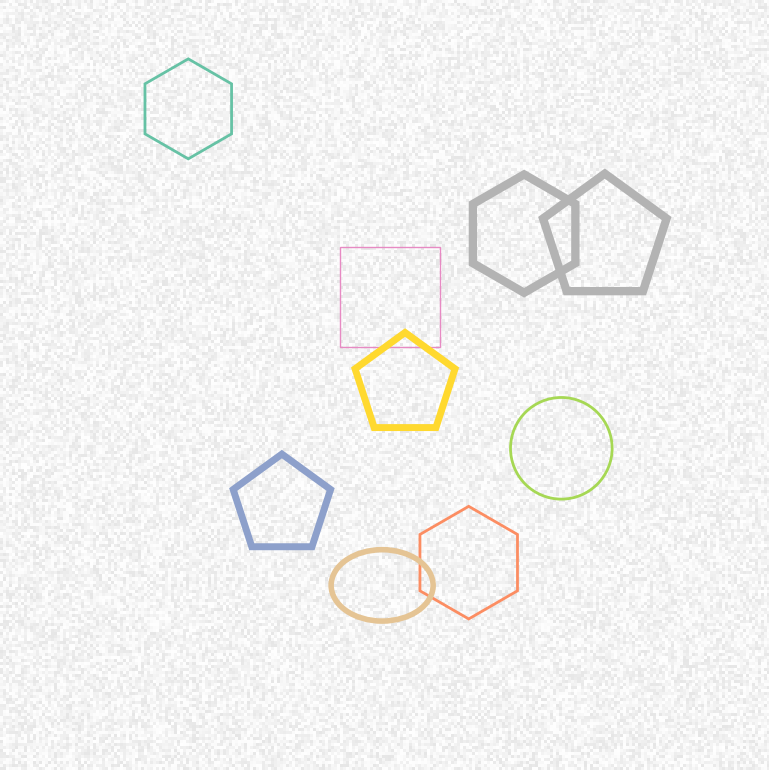[{"shape": "hexagon", "thickness": 1, "radius": 0.32, "center": [0.245, 0.859]}, {"shape": "hexagon", "thickness": 1, "radius": 0.37, "center": [0.609, 0.269]}, {"shape": "pentagon", "thickness": 2.5, "radius": 0.33, "center": [0.366, 0.344]}, {"shape": "square", "thickness": 0.5, "radius": 0.32, "center": [0.507, 0.614]}, {"shape": "circle", "thickness": 1, "radius": 0.33, "center": [0.729, 0.418]}, {"shape": "pentagon", "thickness": 2.5, "radius": 0.34, "center": [0.526, 0.5]}, {"shape": "oval", "thickness": 2, "radius": 0.33, "center": [0.496, 0.24]}, {"shape": "hexagon", "thickness": 3, "radius": 0.38, "center": [0.681, 0.697]}, {"shape": "pentagon", "thickness": 3, "radius": 0.42, "center": [0.785, 0.69]}]